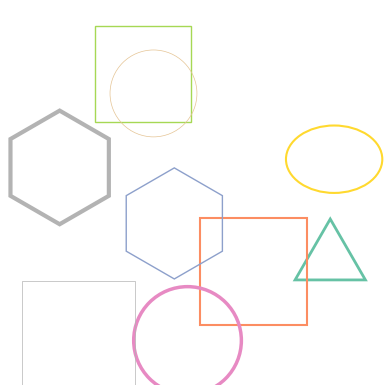[{"shape": "triangle", "thickness": 2, "radius": 0.53, "center": [0.858, 0.326]}, {"shape": "square", "thickness": 1.5, "radius": 0.69, "center": [0.657, 0.295]}, {"shape": "hexagon", "thickness": 1, "radius": 0.72, "center": [0.453, 0.42]}, {"shape": "circle", "thickness": 2.5, "radius": 0.7, "center": [0.487, 0.116]}, {"shape": "square", "thickness": 1, "radius": 0.62, "center": [0.371, 0.808]}, {"shape": "oval", "thickness": 1.5, "radius": 0.63, "center": [0.868, 0.586]}, {"shape": "circle", "thickness": 0.5, "radius": 0.56, "center": [0.399, 0.757]}, {"shape": "hexagon", "thickness": 3, "radius": 0.74, "center": [0.155, 0.565]}, {"shape": "square", "thickness": 0.5, "radius": 0.73, "center": [0.204, 0.123]}]